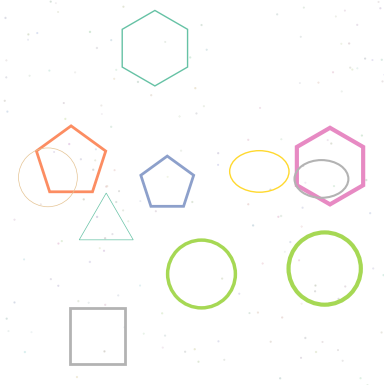[{"shape": "triangle", "thickness": 0.5, "radius": 0.41, "center": [0.276, 0.418]}, {"shape": "hexagon", "thickness": 1, "radius": 0.49, "center": [0.402, 0.875]}, {"shape": "pentagon", "thickness": 2, "radius": 0.47, "center": [0.185, 0.578]}, {"shape": "pentagon", "thickness": 2, "radius": 0.36, "center": [0.434, 0.522]}, {"shape": "hexagon", "thickness": 3, "radius": 0.5, "center": [0.857, 0.569]}, {"shape": "circle", "thickness": 2.5, "radius": 0.44, "center": [0.523, 0.288]}, {"shape": "circle", "thickness": 3, "radius": 0.47, "center": [0.843, 0.302]}, {"shape": "oval", "thickness": 1, "radius": 0.39, "center": [0.674, 0.555]}, {"shape": "circle", "thickness": 0.5, "radius": 0.38, "center": [0.125, 0.539]}, {"shape": "oval", "thickness": 1.5, "radius": 0.35, "center": [0.835, 0.535]}, {"shape": "square", "thickness": 2, "radius": 0.36, "center": [0.254, 0.127]}]